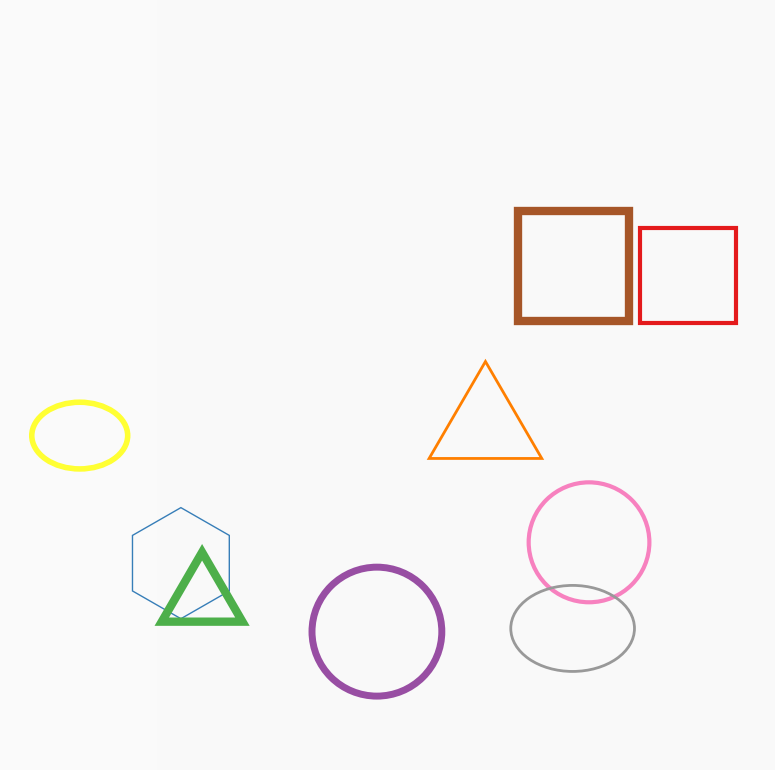[{"shape": "square", "thickness": 1.5, "radius": 0.31, "center": [0.888, 0.642]}, {"shape": "hexagon", "thickness": 0.5, "radius": 0.36, "center": [0.233, 0.269]}, {"shape": "triangle", "thickness": 3, "radius": 0.3, "center": [0.261, 0.223]}, {"shape": "circle", "thickness": 2.5, "radius": 0.42, "center": [0.486, 0.18]}, {"shape": "triangle", "thickness": 1, "radius": 0.42, "center": [0.626, 0.447]}, {"shape": "oval", "thickness": 2, "radius": 0.31, "center": [0.103, 0.434]}, {"shape": "square", "thickness": 3, "radius": 0.36, "center": [0.74, 0.655]}, {"shape": "circle", "thickness": 1.5, "radius": 0.39, "center": [0.76, 0.296]}, {"shape": "oval", "thickness": 1, "radius": 0.4, "center": [0.739, 0.184]}]